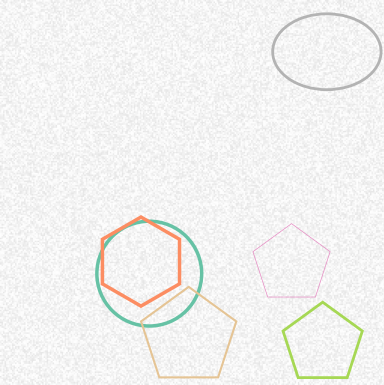[{"shape": "circle", "thickness": 2.5, "radius": 0.68, "center": [0.388, 0.289]}, {"shape": "hexagon", "thickness": 2.5, "radius": 0.58, "center": [0.366, 0.321]}, {"shape": "pentagon", "thickness": 0.5, "radius": 0.53, "center": [0.757, 0.314]}, {"shape": "pentagon", "thickness": 2, "radius": 0.54, "center": [0.838, 0.107]}, {"shape": "pentagon", "thickness": 1.5, "radius": 0.65, "center": [0.49, 0.125]}, {"shape": "oval", "thickness": 2, "radius": 0.7, "center": [0.849, 0.866]}]